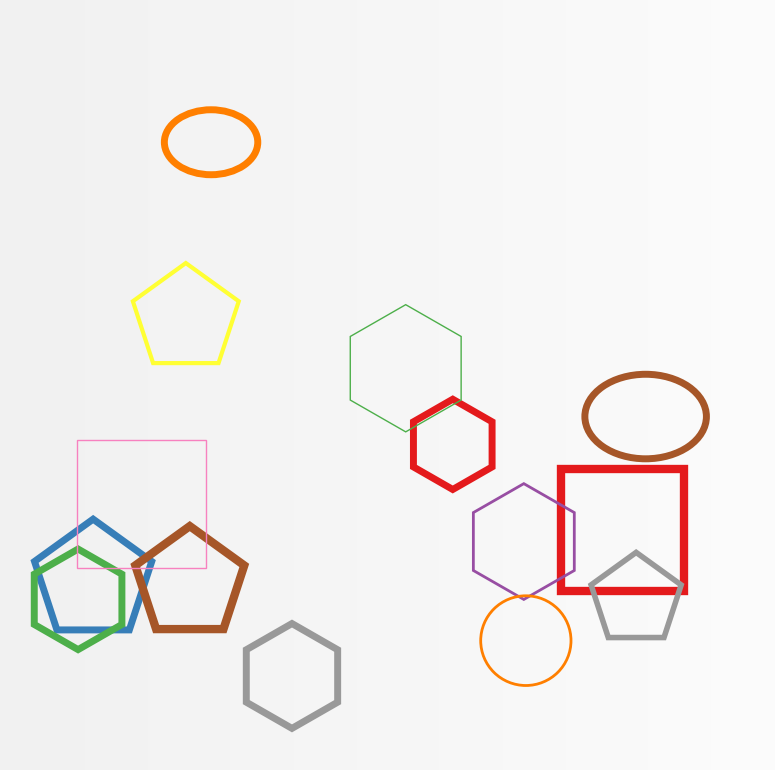[{"shape": "square", "thickness": 3, "radius": 0.4, "center": [0.803, 0.311]}, {"shape": "hexagon", "thickness": 2.5, "radius": 0.29, "center": [0.584, 0.423]}, {"shape": "pentagon", "thickness": 2.5, "radius": 0.4, "center": [0.12, 0.246]}, {"shape": "hexagon", "thickness": 2.5, "radius": 0.33, "center": [0.101, 0.222]}, {"shape": "hexagon", "thickness": 0.5, "radius": 0.41, "center": [0.523, 0.522]}, {"shape": "hexagon", "thickness": 1, "radius": 0.38, "center": [0.676, 0.297]}, {"shape": "oval", "thickness": 2.5, "radius": 0.3, "center": [0.272, 0.815]}, {"shape": "circle", "thickness": 1, "radius": 0.29, "center": [0.679, 0.168]}, {"shape": "pentagon", "thickness": 1.5, "radius": 0.36, "center": [0.24, 0.587]}, {"shape": "oval", "thickness": 2.5, "radius": 0.39, "center": [0.833, 0.459]}, {"shape": "pentagon", "thickness": 3, "radius": 0.37, "center": [0.245, 0.243]}, {"shape": "square", "thickness": 0.5, "radius": 0.42, "center": [0.183, 0.345]}, {"shape": "hexagon", "thickness": 2.5, "radius": 0.34, "center": [0.377, 0.122]}, {"shape": "pentagon", "thickness": 2, "radius": 0.31, "center": [0.821, 0.221]}]